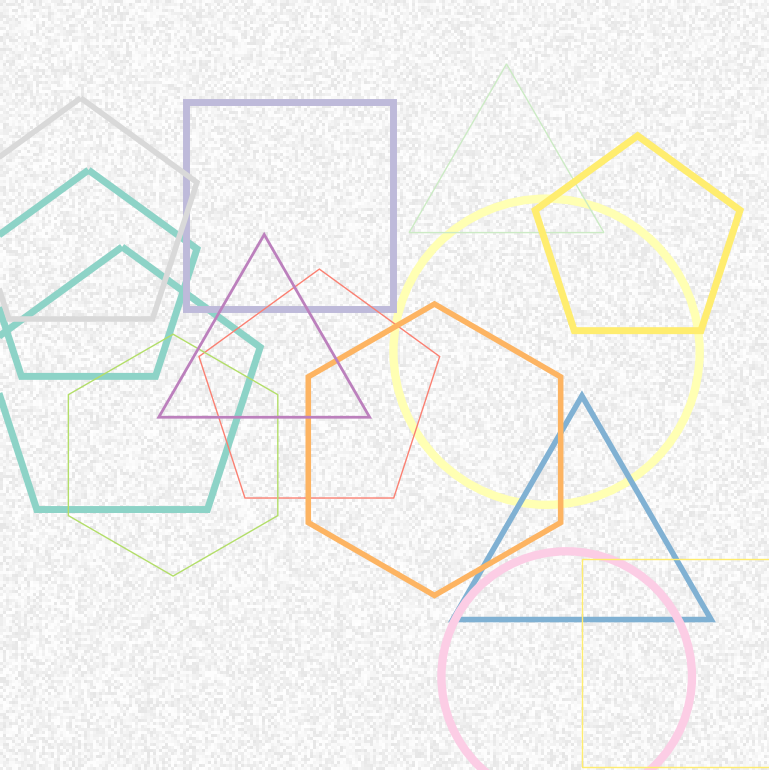[{"shape": "pentagon", "thickness": 2.5, "radius": 0.74, "center": [0.115, 0.631]}, {"shape": "pentagon", "thickness": 2.5, "radius": 0.94, "center": [0.159, 0.491]}, {"shape": "circle", "thickness": 3, "radius": 0.99, "center": [0.71, 0.543]}, {"shape": "square", "thickness": 2.5, "radius": 0.67, "center": [0.376, 0.733]}, {"shape": "pentagon", "thickness": 0.5, "radius": 0.82, "center": [0.415, 0.486]}, {"shape": "triangle", "thickness": 2, "radius": 0.97, "center": [0.756, 0.292]}, {"shape": "hexagon", "thickness": 2, "radius": 0.95, "center": [0.564, 0.416]}, {"shape": "hexagon", "thickness": 0.5, "radius": 0.79, "center": [0.225, 0.409]}, {"shape": "circle", "thickness": 3, "radius": 0.81, "center": [0.736, 0.121]}, {"shape": "pentagon", "thickness": 2, "radius": 0.79, "center": [0.105, 0.714]}, {"shape": "triangle", "thickness": 1, "radius": 0.79, "center": [0.343, 0.537]}, {"shape": "triangle", "thickness": 0.5, "radius": 0.73, "center": [0.658, 0.771]}, {"shape": "square", "thickness": 0.5, "radius": 0.68, "center": [0.892, 0.139]}, {"shape": "pentagon", "thickness": 2.5, "radius": 0.7, "center": [0.828, 0.684]}]